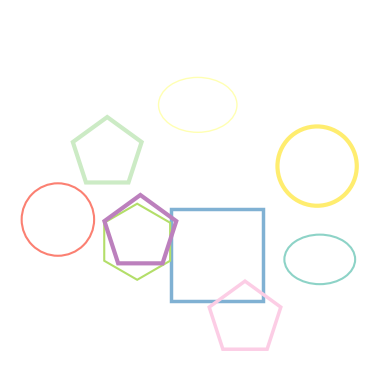[{"shape": "oval", "thickness": 1.5, "radius": 0.46, "center": [0.831, 0.326]}, {"shape": "oval", "thickness": 1, "radius": 0.51, "center": [0.514, 0.728]}, {"shape": "circle", "thickness": 1.5, "radius": 0.47, "center": [0.15, 0.43]}, {"shape": "square", "thickness": 2.5, "radius": 0.6, "center": [0.564, 0.337]}, {"shape": "hexagon", "thickness": 1.5, "radius": 0.49, "center": [0.356, 0.372]}, {"shape": "pentagon", "thickness": 2.5, "radius": 0.49, "center": [0.636, 0.172]}, {"shape": "pentagon", "thickness": 3, "radius": 0.49, "center": [0.365, 0.395]}, {"shape": "pentagon", "thickness": 3, "radius": 0.47, "center": [0.278, 0.602]}, {"shape": "circle", "thickness": 3, "radius": 0.51, "center": [0.824, 0.569]}]